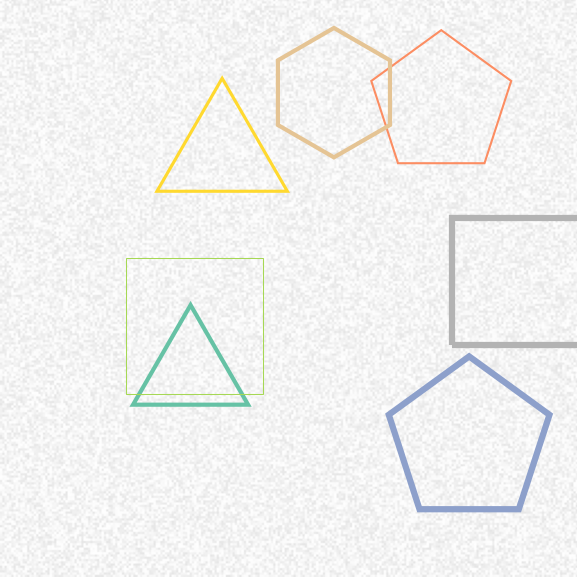[{"shape": "triangle", "thickness": 2, "radius": 0.58, "center": [0.33, 0.356]}, {"shape": "pentagon", "thickness": 1, "radius": 0.64, "center": [0.764, 0.82]}, {"shape": "pentagon", "thickness": 3, "radius": 0.73, "center": [0.812, 0.236]}, {"shape": "square", "thickness": 0.5, "radius": 0.59, "center": [0.337, 0.434]}, {"shape": "triangle", "thickness": 1.5, "radius": 0.65, "center": [0.385, 0.733]}, {"shape": "hexagon", "thickness": 2, "radius": 0.56, "center": [0.578, 0.839]}, {"shape": "square", "thickness": 3, "radius": 0.55, "center": [0.892, 0.511]}]